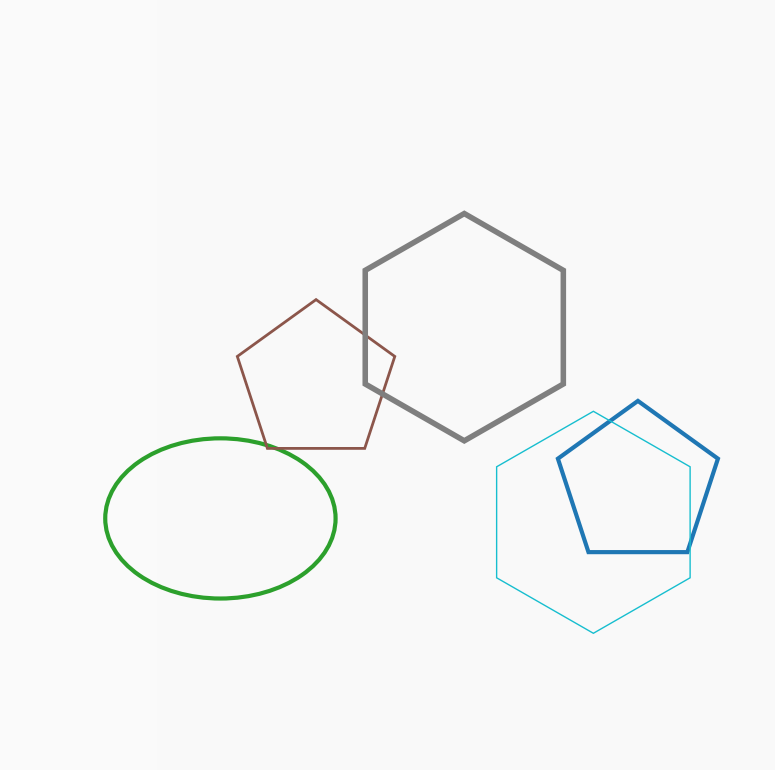[{"shape": "pentagon", "thickness": 1.5, "radius": 0.54, "center": [0.823, 0.371]}, {"shape": "oval", "thickness": 1.5, "radius": 0.74, "center": [0.284, 0.327]}, {"shape": "pentagon", "thickness": 1, "radius": 0.53, "center": [0.408, 0.504]}, {"shape": "hexagon", "thickness": 2, "radius": 0.74, "center": [0.599, 0.575]}, {"shape": "hexagon", "thickness": 0.5, "radius": 0.72, "center": [0.766, 0.322]}]